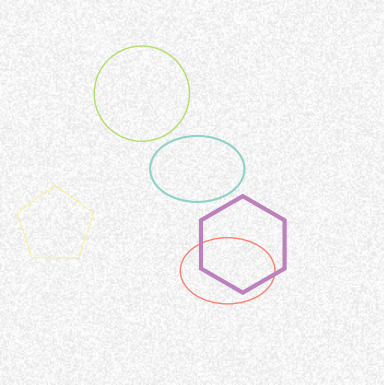[{"shape": "oval", "thickness": 1.5, "radius": 0.61, "center": [0.512, 0.561]}, {"shape": "oval", "thickness": 1, "radius": 0.61, "center": [0.591, 0.297]}, {"shape": "circle", "thickness": 1, "radius": 0.62, "center": [0.368, 0.757]}, {"shape": "hexagon", "thickness": 3, "radius": 0.63, "center": [0.631, 0.365]}, {"shape": "pentagon", "thickness": 0.5, "radius": 0.52, "center": [0.144, 0.415]}]